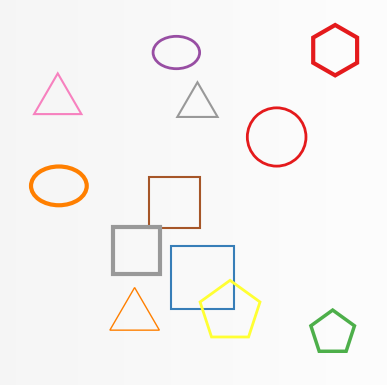[{"shape": "hexagon", "thickness": 3, "radius": 0.33, "center": [0.865, 0.87]}, {"shape": "circle", "thickness": 2, "radius": 0.38, "center": [0.714, 0.644]}, {"shape": "square", "thickness": 1.5, "radius": 0.4, "center": [0.522, 0.279]}, {"shape": "pentagon", "thickness": 2.5, "radius": 0.3, "center": [0.859, 0.135]}, {"shape": "oval", "thickness": 2, "radius": 0.3, "center": [0.455, 0.864]}, {"shape": "triangle", "thickness": 1, "radius": 0.37, "center": [0.347, 0.179]}, {"shape": "oval", "thickness": 3, "radius": 0.36, "center": [0.152, 0.517]}, {"shape": "pentagon", "thickness": 2, "radius": 0.41, "center": [0.594, 0.191]}, {"shape": "square", "thickness": 1.5, "radius": 0.33, "center": [0.451, 0.474]}, {"shape": "triangle", "thickness": 1.5, "radius": 0.35, "center": [0.149, 0.739]}, {"shape": "square", "thickness": 3, "radius": 0.3, "center": [0.353, 0.35]}, {"shape": "triangle", "thickness": 1.5, "radius": 0.3, "center": [0.51, 0.726]}]